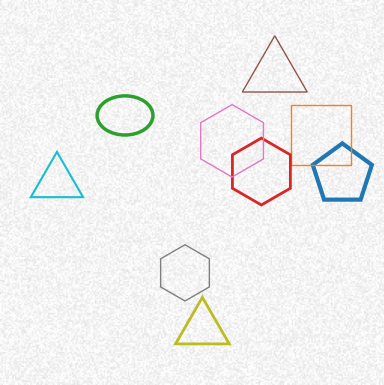[{"shape": "pentagon", "thickness": 3, "radius": 0.4, "center": [0.889, 0.547]}, {"shape": "square", "thickness": 1, "radius": 0.39, "center": [0.833, 0.65]}, {"shape": "oval", "thickness": 2.5, "radius": 0.36, "center": [0.325, 0.7]}, {"shape": "hexagon", "thickness": 2, "radius": 0.43, "center": [0.679, 0.554]}, {"shape": "triangle", "thickness": 1, "radius": 0.49, "center": [0.714, 0.81]}, {"shape": "hexagon", "thickness": 1, "radius": 0.47, "center": [0.603, 0.634]}, {"shape": "hexagon", "thickness": 1, "radius": 0.37, "center": [0.481, 0.291]}, {"shape": "triangle", "thickness": 2, "radius": 0.4, "center": [0.526, 0.147]}, {"shape": "triangle", "thickness": 1.5, "radius": 0.39, "center": [0.148, 0.527]}]